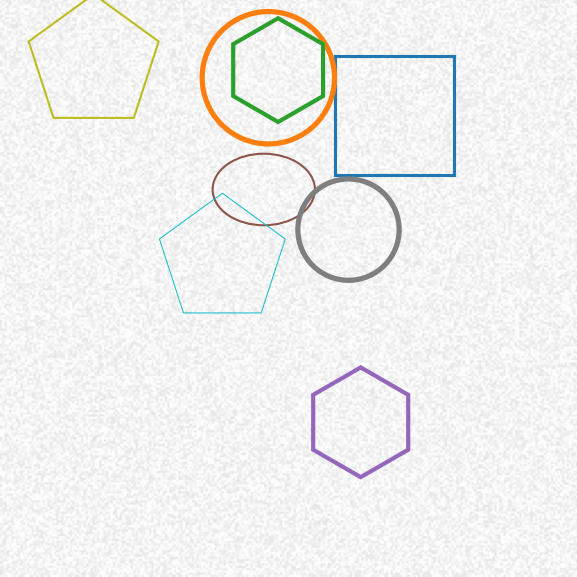[{"shape": "square", "thickness": 1.5, "radius": 0.52, "center": [0.684, 0.799]}, {"shape": "circle", "thickness": 2.5, "radius": 0.57, "center": [0.465, 0.865]}, {"shape": "hexagon", "thickness": 2, "radius": 0.45, "center": [0.482, 0.878]}, {"shape": "hexagon", "thickness": 2, "radius": 0.48, "center": [0.625, 0.268]}, {"shape": "oval", "thickness": 1, "radius": 0.44, "center": [0.457, 0.671]}, {"shape": "circle", "thickness": 2.5, "radius": 0.44, "center": [0.603, 0.601]}, {"shape": "pentagon", "thickness": 1, "radius": 0.59, "center": [0.162, 0.891]}, {"shape": "pentagon", "thickness": 0.5, "radius": 0.57, "center": [0.385, 0.55]}]